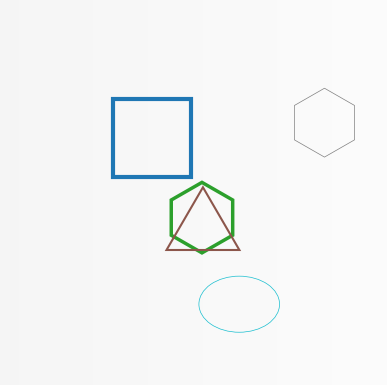[{"shape": "square", "thickness": 3, "radius": 0.5, "center": [0.392, 0.642]}, {"shape": "hexagon", "thickness": 2.5, "radius": 0.46, "center": [0.521, 0.435]}, {"shape": "triangle", "thickness": 1.5, "radius": 0.54, "center": [0.524, 0.405]}, {"shape": "hexagon", "thickness": 0.5, "radius": 0.45, "center": [0.837, 0.681]}, {"shape": "oval", "thickness": 0.5, "radius": 0.52, "center": [0.617, 0.21]}]